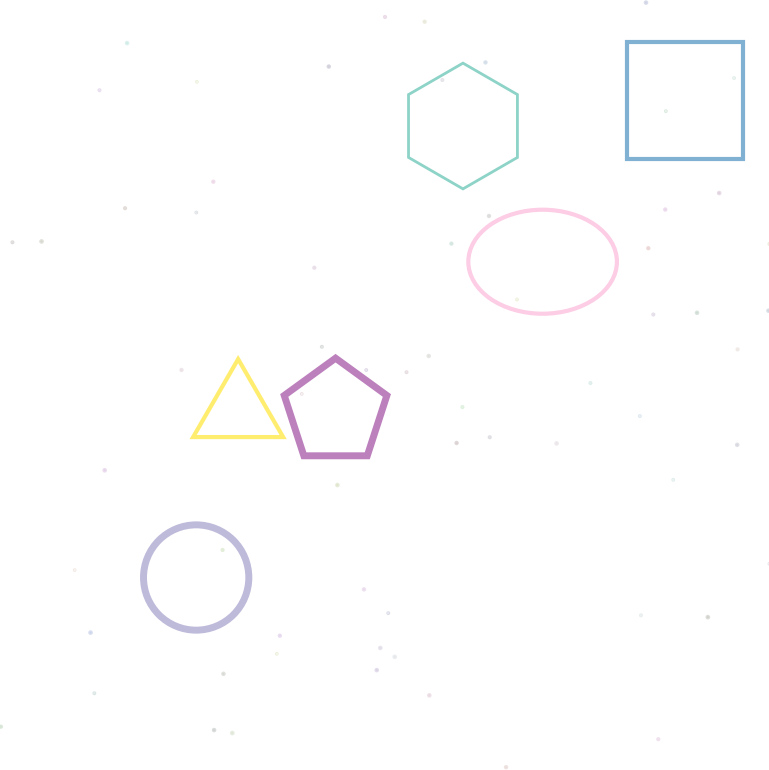[{"shape": "hexagon", "thickness": 1, "radius": 0.41, "center": [0.601, 0.836]}, {"shape": "circle", "thickness": 2.5, "radius": 0.34, "center": [0.255, 0.25]}, {"shape": "square", "thickness": 1.5, "radius": 0.38, "center": [0.89, 0.87]}, {"shape": "oval", "thickness": 1.5, "radius": 0.48, "center": [0.705, 0.66]}, {"shape": "pentagon", "thickness": 2.5, "radius": 0.35, "center": [0.436, 0.465]}, {"shape": "triangle", "thickness": 1.5, "radius": 0.34, "center": [0.309, 0.466]}]